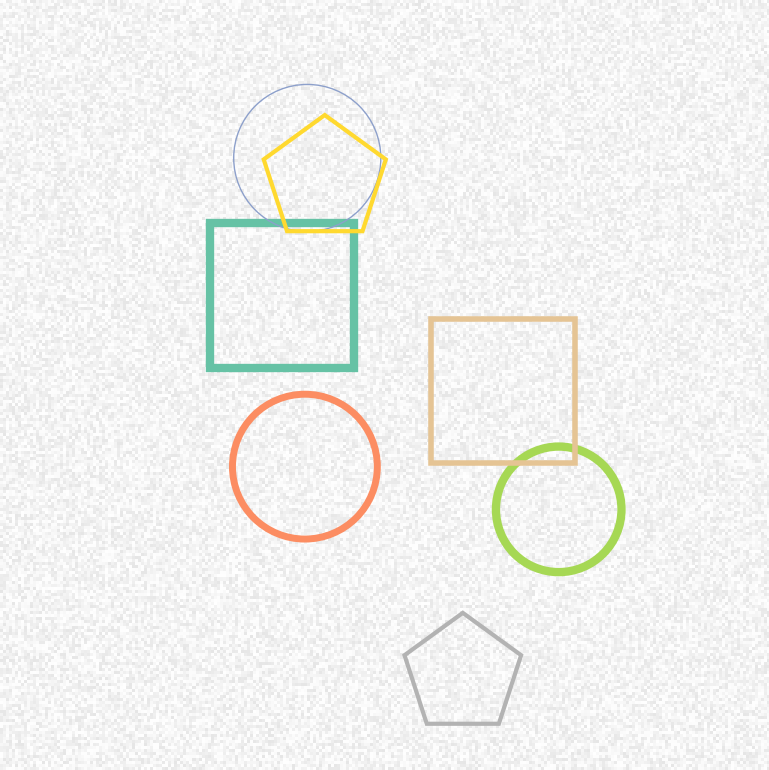[{"shape": "square", "thickness": 3, "radius": 0.47, "center": [0.366, 0.616]}, {"shape": "circle", "thickness": 2.5, "radius": 0.47, "center": [0.396, 0.394]}, {"shape": "circle", "thickness": 0.5, "radius": 0.48, "center": [0.399, 0.795]}, {"shape": "circle", "thickness": 3, "radius": 0.41, "center": [0.726, 0.339]}, {"shape": "pentagon", "thickness": 1.5, "radius": 0.42, "center": [0.422, 0.767]}, {"shape": "square", "thickness": 2, "radius": 0.47, "center": [0.654, 0.492]}, {"shape": "pentagon", "thickness": 1.5, "radius": 0.4, "center": [0.601, 0.124]}]